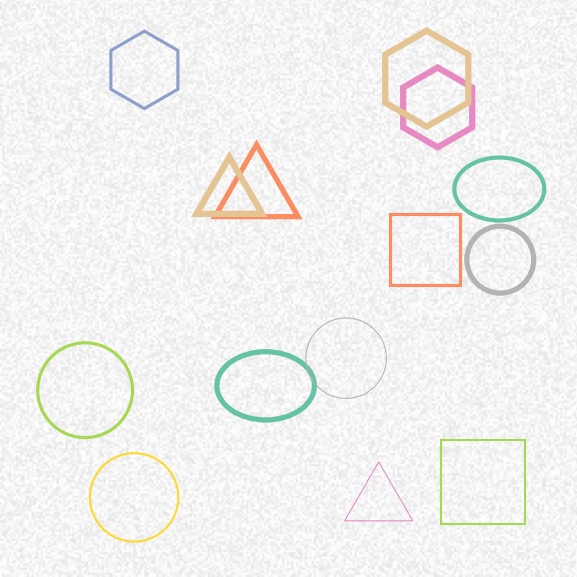[{"shape": "oval", "thickness": 2, "radius": 0.39, "center": [0.865, 0.672]}, {"shape": "oval", "thickness": 2.5, "radius": 0.42, "center": [0.46, 0.331]}, {"shape": "square", "thickness": 1.5, "radius": 0.3, "center": [0.736, 0.567]}, {"shape": "triangle", "thickness": 2.5, "radius": 0.42, "center": [0.444, 0.666]}, {"shape": "hexagon", "thickness": 1.5, "radius": 0.34, "center": [0.25, 0.878]}, {"shape": "triangle", "thickness": 0.5, "radius": 0.34, "center": [0.656, 0.131]}, {"shape": "hexagon", "thickness": 3, "radius": 0.35, "center": [0.758, 0.813]}, {"shape": "circle", "thickness": 1.5, "radius": 0.41, "center": [0.147, 0.323]}, {"shape": "square", "thickness": 1, "radius": 0.36, "center": [0.837, 0.164]}, {"shape": "circle", "thickness": 1, "radius": 0.38, "center": [0.232, 0.138]}, {"shape": "hexagon", "thickness": 3, "radius": 0.42, "center": [0.739, 0.863]}, {"shape": "triangle", "thickness": 3, "radius": 0.33, "center": [0.397, 0.662]}, {"shape": "circle", "thickness": 2.5, "radius": 0.29, "center": [0.866, 0.55]}, {"shape": "circle", "thickness": 0.5, "radius": 0.35, "center": [0.599, 0.379]}]